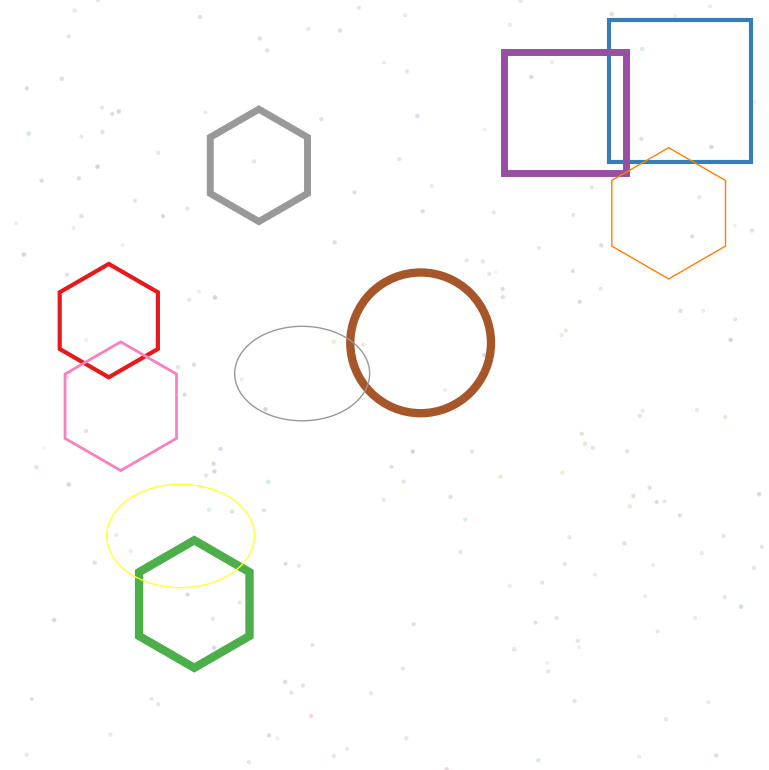[{"shape": "hexagon", "thickness": 1.5, "radius": 0.37, "center": [0.141, 0.584]}, {"shape": "square", "thickness": 1.5, "radius": 0.46, "center": [0.883, 0.882]}, {"shape": "hexagon", "thickness": 3, "radius": 0.41, "center": [0.252, 0.216]}, {"shape": "square", "thickness": 2.5, "radius": 0.39, "center": [0.734, 0.854]}, {"shape": "hexagon", "thickness": 0.5, "radius": 0.43, "center": [0.868, 0.723]}, {"shape": "oval", "thickness": 0.5, "radius": 0.48, "center": [0.235, 0.304]}, {"shape": "circle", "thickness": 3, "radius": 0.46, "center": [0.546, 0.555]}, {"shape": "hexagon", "thickness": 1, "radius": 0.42, "center": [0.157, 0.472]}, {"shape": "oval", "thickness": 0.5, "radius": 0.44, "center": [0.392, 0.515]}, {"shape": "hexagon", "thickness": 2.5, "radius": 0.36, "center": [0.336, 0.785]}]